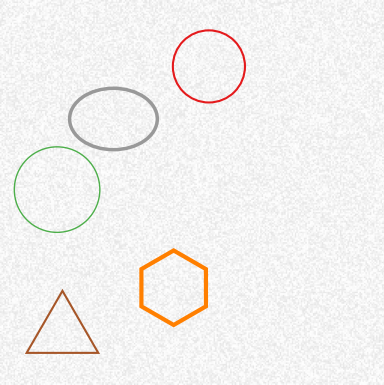[{"shape": "circle", "thickness": 1.5, "radius": 0.47, "center": [0.543, 0.827]}, {"shape": "circle", "thickness": 1, "radius": 0.56, "center": [0.148, 0.508]}, {"shape": "hexagon", "thickness": 3, "radius": 0.48, "center": [0.451, 0.253]}, {"shape": "triangle", "thickness": 1.5, "radius": 0.54, "center": [0.162, 0.137]}, {"shape": "oval", "thickness": 2.5, "radius": 0.57, "center": [0.295, 0.691]}]